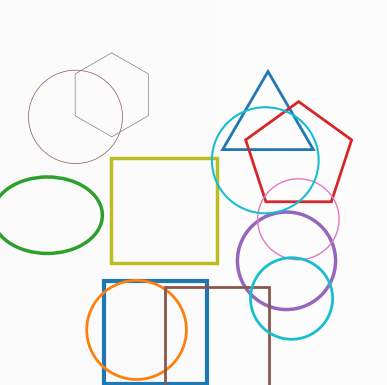[{"shape": "square", "thickness": 3, "radius": 0.67, "center": [0.401, 0.136]}, {"shape": "triangle", "thickness": 2, "radius": 0.68, "center": [0.692, 0.679]}, {"shape": "circle", "thickness": 2, "radius": 0.64, "center": [0.352, 0.143]}, {"shape": "oval", "thickness": 2.5, "radius": 0.71, "center": [0.122, 0.441]}, {"shape": "pentagon", "thickness": 2, "radius": 0.72, "center": [0.771, 0.592]}, {"shape": "circle", "thickness": 2.5, "radius": 0.63, "center": [0.739, 0.323]}, {"shape": "square", "thickness": 2, "radius": 0.67, "center": [0.56, 0.121]}, {"shape": "circle", "thickness": 0.5, "radius": 0.61, "center": [0.195, 0.696]}, {"shape": "circle", "thickness": 1, "radius": 0.53, "center": [0.77, 0.43]}, {"shape": "hexagon", "thickness": 0.5, "radius": 0.54, "center": [0.288, 0.754]}, {"shape": "square", "thickness": 2.5, "radius": 0.69, "center": [0.423, 0.453]}, {"shape": "circle", "thickness": 1.5, "radius": 0.69, "center": [0.685, 0.584]}, {"shape": "circle", "thickness": 2, "radius": 0.53, "center": [0.752, 0.225]}]